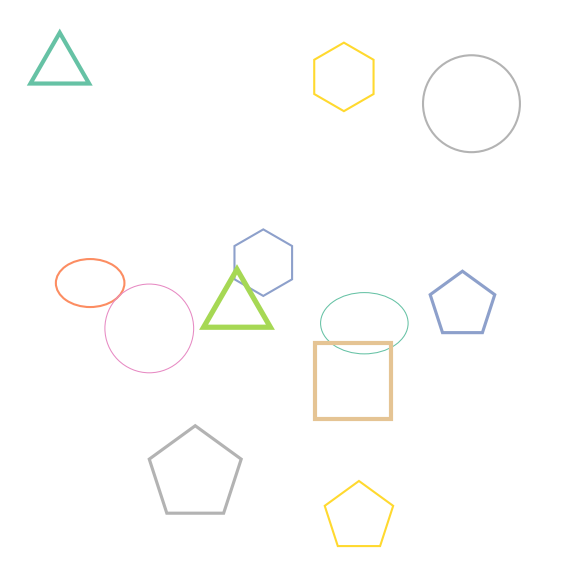[{"shape": "oval", "thickness": 0.5, "radius": 0.38, "center": [0.631, 0.439]}, {"shape": "triangle", "thickness": 2, "radius": 0.29, "center": [0.103, 0.884]}, {"shape": "oval", "thickness": 1, "radius": 0.3, "center": [0.156, 0.509]}, {"shape": "hexagon", "thickness": 1, "radius": 0.29, "center": [0.456, 0.544]}, {"shape": "pentagon", "thickness": 1.5, "radius": 0.29, "center": [0.801, 0.471]}, {"shape": "circle", "thickness": 0.5, "radius": 0.38, "center": [0.258, 0.43]}, {"shape": "triangle", "thickness": 2.5, "radius": 0.33, "center": [0.41, 0.466]}, {"shape": "hexagon", "thickness": 1, "radius": 0.3, "center": [0.595, 0.866]}, {"shape": "pentagon", "thickness": 1, "radius": 0.31, "center": [0.622, 0.104]}, {"shape": "square", "thickness": 2, "radius": 0.33, "center": [0.611, 0.34]}, {"shape": "pentagon", "thickness": 1.5, "radius": 0.42, "center": [0.338, 0.178]}, {"shape": "circle", "thickness": 1, "radius": 0.42, "center": [0.816, 0.82]}]